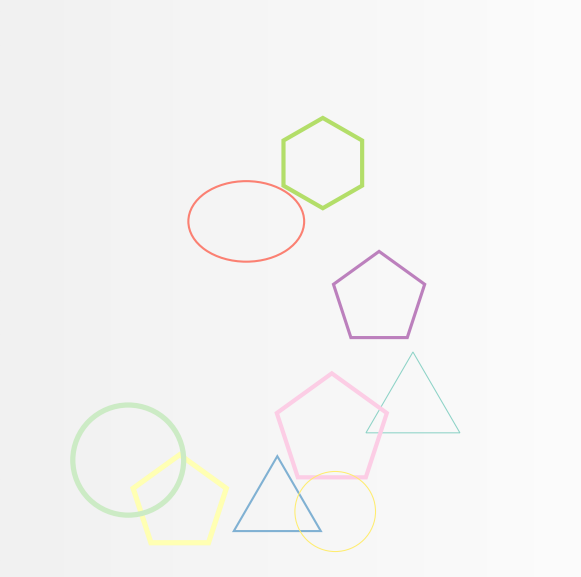[{"shape": "triangle", "thickness": 0.5, "radius": 0.47, "center": [0.71, 0.296]}, {"shape": "pentagon", "thickness": 2.5, "radius": 0.42, "center": [0.309, 0.128]}, {"shape": "oval", "thickness": 1, "radius": 0.5, "center": [0.424, 0.616]}, {"shape": "triangle", "thickness": 1, "radius": 0.43, "center": [0.477, 0.123]}, {"shape": "hexagon", "thickness": 2, "radius": 0.39, "center": [0.555, 0.717]}, {"shape": "pentagon", "thickness": 2, "radius": 0.5, "center": [0.571, 0.253]}, {"shape": "pentagon", "thickness": 1.5, "radius": 0.41, "center": [0.652, 0.481]}, {"shape": "circle", "thickness": 2.5, "radius": 0.48, "center": [0.221, 0.202]}, {"shape": "circle", "thickness": 0.5, "radius": 0.35, "center": [0.577, 0.113]}]